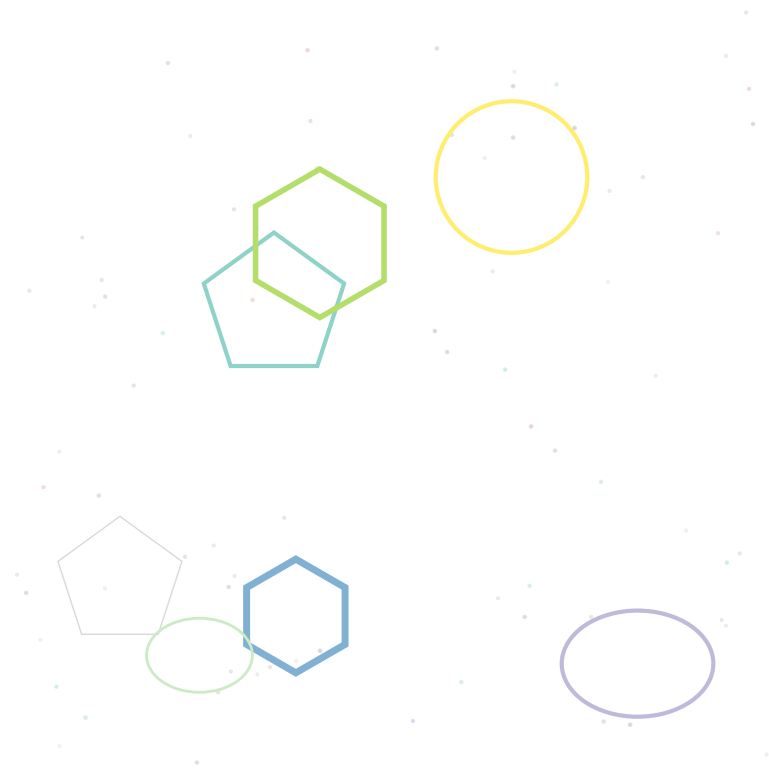[{"shape": "pentagon", "thickness": 1.5, "radius": 0.48, "center": [0.356, 0.602]}, {"shape": "oval", "thickness": 1.5, "radius": 0.49, "center": [0.828, 0.138]}, {"shape": "hexagon", "thickness": 2.5, "radius": 0.37, "center": [0.384, 0.2]}, {"shape": "hexagon", "thickness": 2, "radius": 0.48, "center": [0.415, 0.684]}, {"shape": "pentagon", "thickness": 0.5, "radius": 0.42, "center": [0.156, 0.245]}, {"shape": "oval", "thickness": 1, "radius": 0.34, "center": [0.259, 0.149]}, {"shape": "circle", "thickness": 1.5, "radius": 0.49, "center": [0.664, 0.77]}]